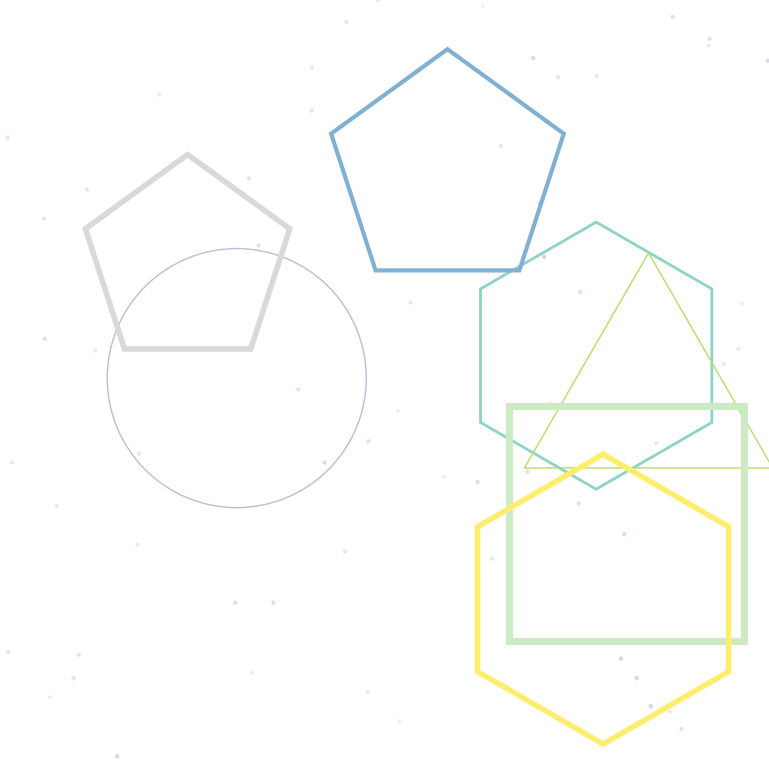[{"shape": "hexagon", "thickness": 1, "radius": 0.87, "center": [0.774, 0.538]}, {"shape": "circle", "thickness": 0.5, "radius": 0.84, "center": [0.307, 0.509]}, {"shape": "pentagon", "thickness": 1.5, "radius": 0.79, "center": [0.581, 0.777]}, {"shape": "triangle", "thickness": 0.5, "radius": 0.93, "center": [0.842, 0.485]}, {"shape": "pentagon", "thickness": 2, "radius": 0.7, "center": [0.244, 0.66]}, {"shape": "square", "thickness": 2.5, "radius": 0.76, "center": [0.814, 0.32]}, {"shape": "hexagon", "thickness": 2, "radius": 0.94, "center": [0.783, 0.222]}]